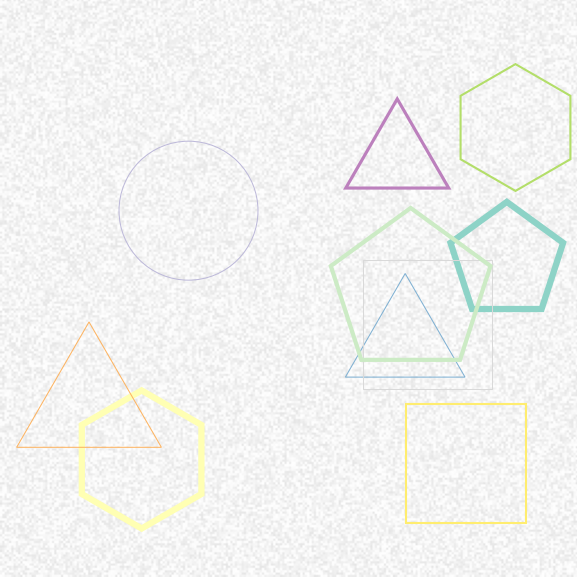[{"shape": "pentagon", "thickness": 3, "radius": 0.51, "center": [0.878, 0.547]}, {"shape": "hexagon", "thickness": 3, "radius": 0.6, "center": [0.245, 0.204]}, {"shape": "circle", "thickness": 0.5, "radius": 0.6, "center": [0.326, 0.634]}, {"shape": "triangle", "thickness": 0.5, "radius": 0.6, "center": [0.702, 0.406]}, {"shape": "triangle", "thickness": 0.5, "radius": 0.72, "center": [0.154, 0.297]}, {"shape": "hexagon", "thickness": 1, "radius": 0.55, "center": [0.893, 0.778]}, {"shape": "square", "thickness": 0.5, "radius": 0.56, "center": [0.74, 0.437]}, {"shape": "triangle", "thickness": 1.5, "radius": 0.51, "center": [0.688, 0.725]}, {"shape": "pentagon", "thickness": 2, "radius": 0.73, "center": [0.711, 0.494]}, {"shape": "square", "thickness": 1, "radius": 0.52, "center": [0.806, 0.197]}]